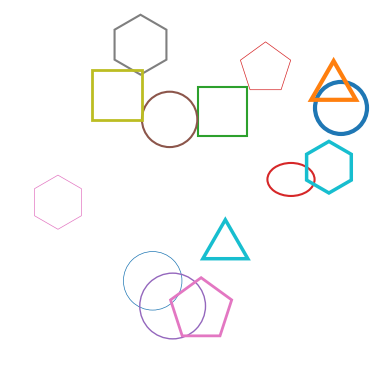[{"shape": "circle", "thickness": 3, "radius": 0.34, "center": [0.886, 0.72]}, {"shape": "circle", "thickness": 0.5, "radius": 0.38, "center": [0.397, 0.271]}, {"shape": "triangle", "thickness": 3, "radius": 0.34, "center": [0.867, 0.774]}, {"shape": "square", "thickness": 1.5, "radius": 0.32, "center": [0.579, 0.71]}, {"shape": "oval", "thickness": 1.5, "radius": 0.31, "center": [0.756, 0.534]}, {"shape": "pentagon", "thickness": 0.5, "radius": 0.34, "center": [0.69, 0.823]}, {"shape": "circle", "thickness": 1, "radius": 0.43, "center": [0.448, 0.205]}, {"shape": "circle", "thickness": 1.5, "radius": 0.36, "center": [0.441, 0.69]}, {"shape": "hexagon", "thickness": 0.5, "radius": 0.35, "center": [0.151, 0.475]}, {"shape": "pentagon", "thickness": 2, "radius": 0.42, "center": [0.522, 0.195]}, {"shape": "hexagon", "thickness": 1.5, "radius": 0.39, "center": [0.365, 0.884]}, {"shape": "square", "thickness": 2, "radius": 0.32, "center": [0.305, 0.753]}, {"shape": "hexagon", "thickness": 2.5, "radius": 0.33, "center": [0.854, 0.566]}, {"shape": "triangle", "thickness": 2.5, "radius": 0.34, "center": [0.585, 0.362]}]